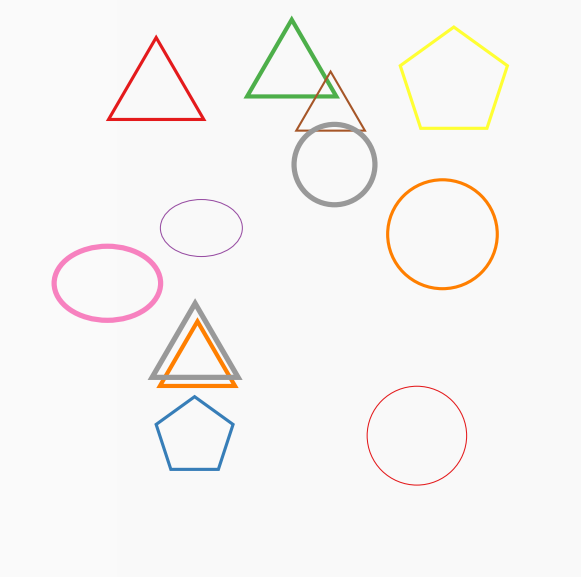[{"shape": "triangle", "thickness": 1.5, "radius": 0.47, "center": [0.269, 0.84]}, {"shape": "circle", "thickness": 0.5, "radius": 0.43, "center": [0.717, 0.245]}, {"shape": "pentagon", "thickness": 1.5, "radius": 0.35, "center": [0.335, 0.243]}, {"shape": "triangle", "thickness": 2, "radius": 0.44, "center": [0.502, 0.876]}, {"shape": "oval", "thickness": 0.5, "radius": 0.35, "center": [0.346, 0.604]}, {"shape": "circle", "thickness": 1.5, "radius": 0.47, "center": [0.761, 0.594]}, {"shape": "triangle", "thickness": 2, "radius": 0.37, "center": [0.34, 0.368]}, {"shape": "pentagon", "thickness": 1.5, "radius": 0.48, "center": [0.781, 0.855]}, {"shape": "triangle", "thickness": 1, "radius": 0.34, "center": [0.569, 0.807]}, {"shape": "oval", "thickness": 2.5, "radius": 0.46, "center": [0.185, 0.509]}, {"shape": "triangle", "thickness": 2.5, "radius": 0.43, "center": [0.336, 0.388]}, {"shape": "circle", "thickness": 2.5, "radius": 0.35, "center": [0.575, 0.714]}]